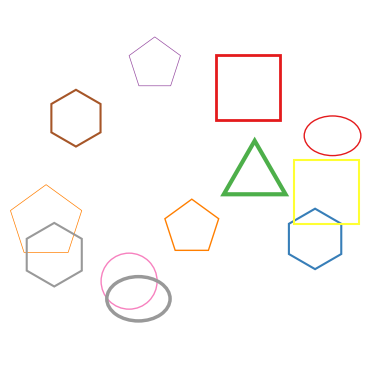[{"shape": "square", "thickness": 2, "radius": 0.42, "center": [0.645, 0.773]}, {"shape": "oval", "thickness": 1, "radius": 0.37, "center": [0.864, 0.647]}, {"shape": "hexagon", "thickness": 1.5, "radius": 0.39, "center": [0.818, 0.379]}, {"shape": "triangle", "thickness": 3, "radius": 0.46, "center": [0.661, 0.542]}, {"shape": "pentagon", "thickness": 0.5, "radius": 0.35, "center": [0.402, 0.834]}, {"shape": "pentagon", "thickness": 0.5, "radius": 0.49, "center": [0.12, 0.423]}, {"shape": "pentagon", "thickness": 1, "radius": 0.37, "center": [0.498, 0.409]}, {"shape": "square", "thickness": 1.5, "radius": 0.42, "center": [0.848, 0.501]}, {"shape": "hexagon", "thickness": 1.5, "radius": 0.37, "center": [0.197, 0.693]}, {"shape": "circle", "thickness": 1, "radius": 0.36, "center": [0.335, 0.27]}, {"shape": "hexagon", "thickness": 1.5, "radius": 0.41, "center": [0.141, 0.338]}, {"shape": "oval", "thickness": 2.5, "radius": 0.41, "center": [0.36, 0.224]}]